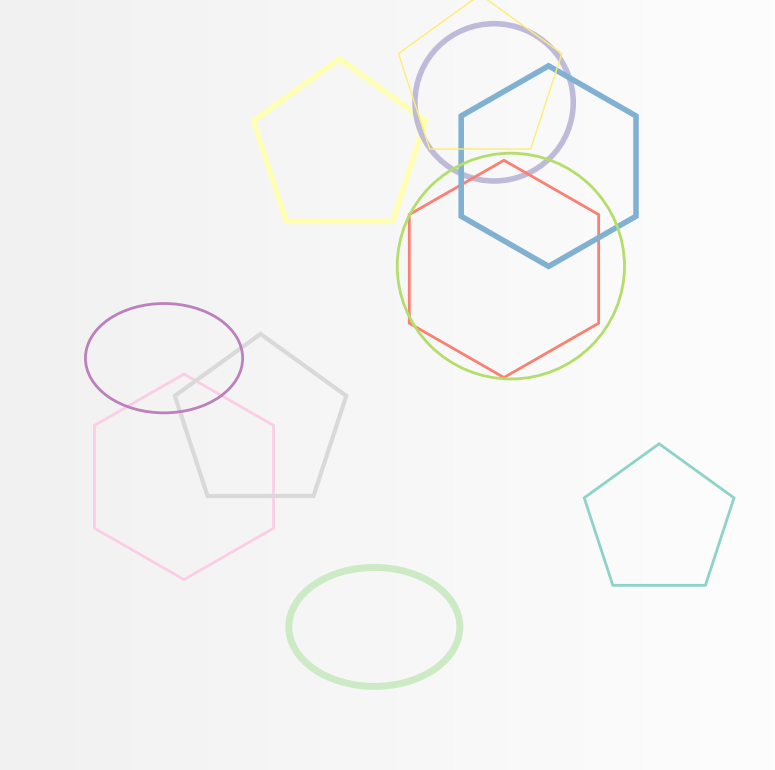[{"shape": "pentagon", "thickness": 1, "radius": 0.51, "center": [0.85, 0.322]}, {"shape": "pentagon", "thickness": 2, "radius": 0.58, "center": [0.438, 0.807]}, {"shape": "circle", "thickness": 2, "radius": 0.51, "center": [0.638, 0.867]}, {"shape": "hexagon", "thickness": 1, "radius": 0.71, "center": [0.65, 0.651]}, {"shape": "hexagon", "thickness": 2, "radius": 0.65, "center": [0.708, 0.784]}, {"shape": "circle", "thickness": 1, "radius": 0.73, "center": [0.659, 0.654]}, {"shape": "hexagon", "thickness": 1, "radius": 0.67, "center": [0.237, 0.381]}, {"shape": "pentagon", "thickness": 1.5, "radius": 0.58, "center": [0.336, 0.45]}, {"shape": "oval", "thickness": 1, "radius": 0.51, "center": [0.212, 0.535]}, {"shape": "oval", "thickness": 2.5, "radius": 0.55, "center": [0.483, 0.186]}, {"shape": "pentagon", "thickness": 0.5, "radius": 0.55, "center": [0.62, 0.896]}]